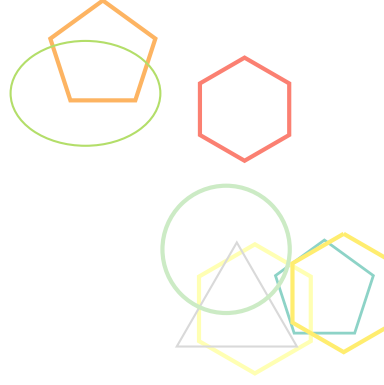[{"shape": "pentagon", "thickness": 2, "radius": 0.67, "center": [0.843, 0.243]}, {"shape": "hexagon", "thickness": 3, "radius": 0.84, "center": [0.662, 0.198]}, {"shape": "hexagon", "thickness": 3, "radius": 0.67, "center": [0.635, 0.716]}, {"shape": "pentagon", "thickness": 3, "radius": 0.72, "center": [0.267, 0.855]}, {"shape": "oval", "thickness": 1.5, "radius": 0.97, "center": [0.222, 0.758]}, {"shape": "triangle", "thickness": 1.5, "radius": 0.9, "center": [0.615, 0.19]}, {"shape": "circle", "thickness": 3, "radius": 0.83, "center": [0.587, 0.352]}, {"shape": "hexagon", "thickness": 3, "radius": 0.77, "center": [0.893, 0.239]}]